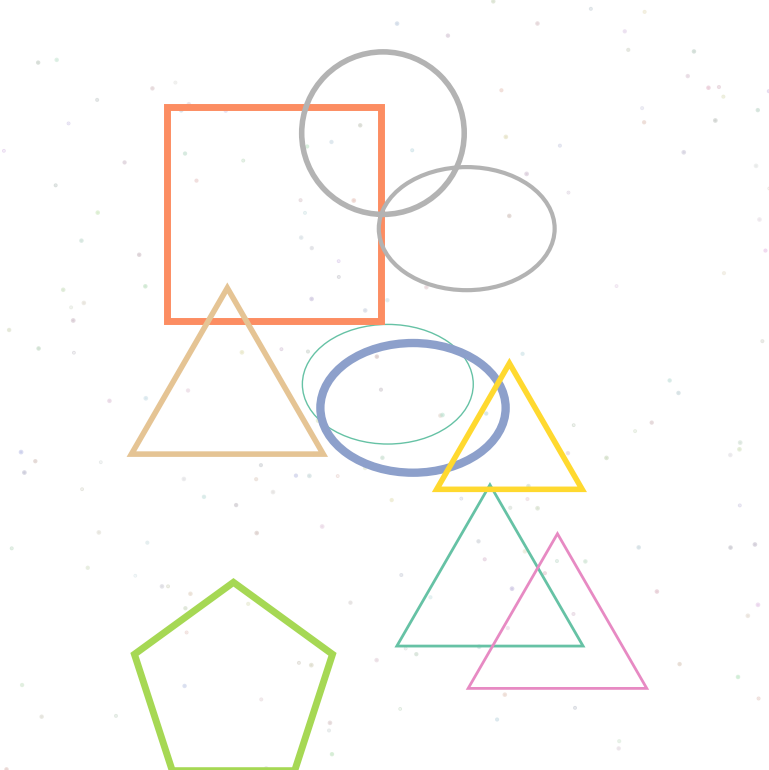[{"shape": "oval", "thickness": 0.5, "radius": 0.55, "center": [0.504, 0.501]}, {"shape": "triangle", "thickness": 1, "radius": 0.7, "center": [0.636, 0.231]}, {"shape": "square", "thickness": 2.5, "radius": 0.7, "center": [0.356, 0.722]}, {"shape": "oval", "thickness": 3, "radius": 0.6, "center": [0.536, 0.47]}, {"shape": "triangle", "thickness": 1, "radius": 0.67, "center": [0.724, 0.173]}, {"shape": "pentagon", "thickness": 2.5, "radius": 0.68, "center": [0.303, 0.109]}, {"shape": "triangle", "thickness": 2, "radius": 0.55, "center": [0.662, 0.419]}, {"shape": "triangle", "thickness": 2, "radius": 0.72, "center": [0.295, 0.482]}, {"shape": "circle", "thickness": 2, "radius": 0.53, "center": [0.497, 0.827]}, {"shape": "oval", "thickness": 1.5, "radius": 0.57, "center": [0.606, 0.703]}]